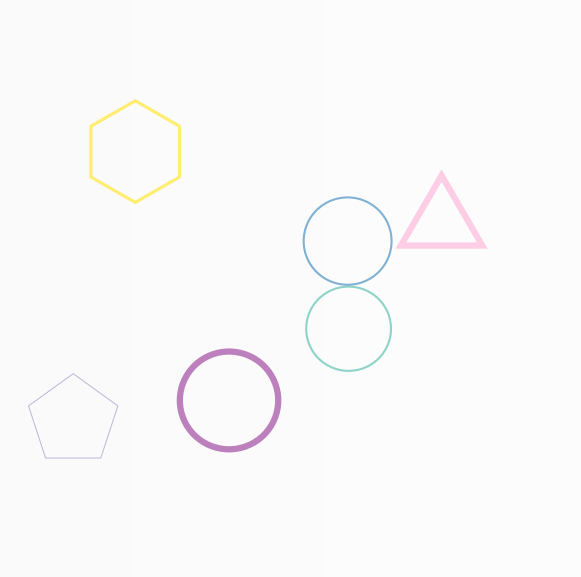[{"shape": "circle", "thickness": 1, "radius": 0.36, "center": [0.6, 0.43]}, {"shape": "pentagon", "thickness": 0.5, "radius": 0.4, "center": [0.126, 0.271]}, {"shape": "circle", "thickness": 1, "radius": 0.38, "center": [0.598, 0.582]}, {"shape": "triangle", "thickness": 3, "radius": 0.4, "center": [0.76, 0.614]}, {"shape": "circle", "thickness": 3, "radius": 0.42, "center": [0.394, 0.306]}, {"shape": "hexagon", "thickness": 1.5, "radius": 0.44, "center": [0.233, 0.737]}]